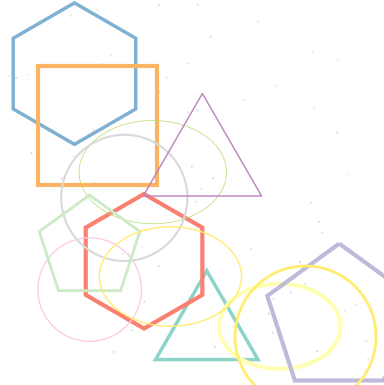[{"shape": "triangle", "thickness": 2.5, "radius": 0.77, "center": [0.537, 0.143]}, {"shape": "oval", "thickness": 3, "radius": 0.79, "center": [0.727, 0.152]}, {"shape": "pentagon", "thickness": 3, "radius": 0.98, "center": [0.881, 0.171]}, {"shape": "hexagon", "thickness": 3, "radius": 0.87, "center": [0.374, 0.321]}, {"shape": "hexagon", "thickness": 2.5, "radius": 0.92, "center": [0.193, 0.809]}, {"shape": "square", "thickness": 3, "radius": 0.77, "center": [0.253, 0.674]}, {"shape": "oval", "thickness": 0.5, "radius": 0.96, "center": [0.397, 0.553]}, {"shape": "circle", "thickness": 1, "radius": 0.67, "center": [0.233, 0.248]}, {"shape": "circle", "thickness": 1.5, "radius": 0.82, "center": [0.323, 0.486]}, {"shape": "triangle", "thickness": 1, "radius": 0.89, "center": [0.526, 0.58]}, {"shape": "pentagon", "thickness": 2, "radius": 0.69, "center": [0.233, 0.356]}, {"shape": "oval", "thickness": 1, "radius": 0.92, "center": [0.443, 0.282]}, {"shape": "circle", "thickness": 2, "radius": 0.92, "center": [0.794, 0.126]}]